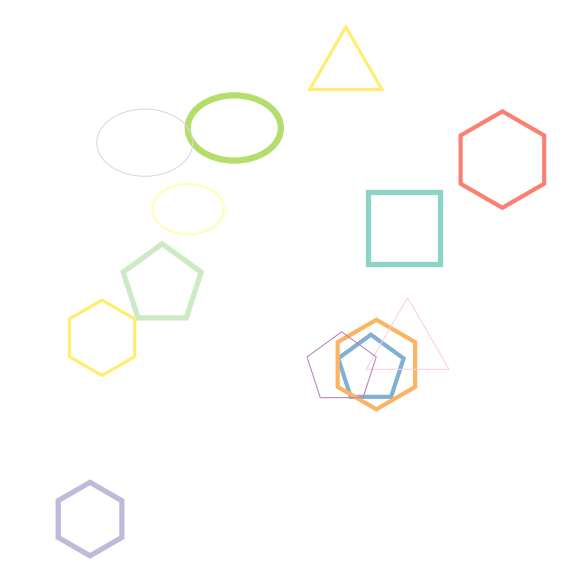[{"shape": "square", "thickness": 2.5, "radius": 0.31, "center": [0.699, 0.604]}, {"shape": "oval", "thickness": 1, "radius": 0.31, "center": [0.326, 0.637]}, {"shape": "hexagon", "thickness": 2.5, "radius": 0.32, "center": [0.156, 0.1]}, {"shape": "hexagon", "thickness": 2, "radius": 0.42, "center": [0.87, 0.723]}, {"shape": "pentagon", "thickness": 2, "radius": 0.3, "center": [0.642, 0.36]}, {"shape": "hexagon", "thickness": 2, "radius": 0.39, "center": [0.652, 0.368]}, {"shape": "oval", "thickness": 3, "radius": 0.4, "center": [0.406, 0.778]}, {"shape": "triangle", "thickness": 0.5, "radius": 0.41, "center": [0.706, 0.401]}, {"shape": "oval", "thickness": 0.5, "radius": 0.42, "center": [0.251, 0.752]}, {"shape": "pentagon", "thickness": 0.5, "radius": 0.32, "center": [0.592, 0.362]}, {"shape": "pentagon", "thickness": 2.5, "radius": 0.35, "center": [0.281, 0.506]}, {"shape": "hexagon", "thickness": 1.5, "radius": 0.33, "center": [0.177, 0.414]}, {"shape": "triangle", "thickness": 1.5, "radius": 0.36, "center": [0.599, 0.88]}]